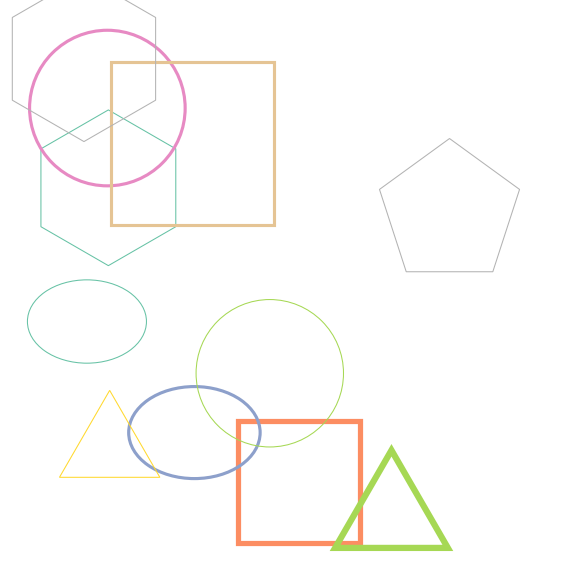[{"shape": "oval", "thickness": 0.5, "radius": 0.52, "center": [0.151, 0.442]}, {"shape": "hexagon", "thickness": 0.5, "radius": 0.67, "center": [0.188, 0.674]}, {"shape": "square", "thickness": 2.5, "radius": 0.53, "center": [0.517, 0.164]}, {"shape": "oval", "thickness": 1.5, "radius": 0.57, "center": [0.337, 0.25]}, {"shape": "circle", "thickness": 1.5, "radius": 0.67, "center": [0.186, 0.812]}, {"shape": "triangle", "thickness": 3, "radius": 0.56, "center": [0.678, 0.107]}, {"shape": "circle", "thickness": 0.5, "radius": 0.64, "center": [0.467, 0.353]}, {"shape": "triangle", "thickness": 0.5, "radius": 0.5, "center": [0.19, 0.223]}, {"shape": "square", "thickness": 1.5, "radius": 0.7, "center": [0.333, 0.75]}, {"shape": "pentagon", "thickness": 0.5, "radius": 0.64, "center": [0.778, 0.632]}, {"shape": "hexagon", "thickness": 0.5, "radius": 0.72, "center": [0.145, 0.897]}]